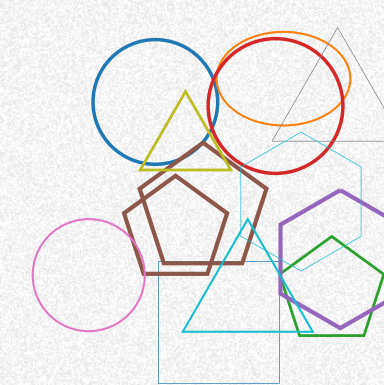[{"shape": "circle", "thickness": 2.5, "radius": 0.81, "center": [0.403, 0.735]}, {"shape": "square", "thickness": 0.5, "radius": 0.79, "center": [0.567, 0.163]}, {"shape": "oval", "thickness": 1.5, "radius": 0.87, "center": [0.736, 0.796]}, {"shape": "pentagon", "thickness": 2, "radius": 0.71, "center": [0.862, 0.243]}, {"shape": "circle", "thickness": 2.5, "radius": 0.87, "center": [0.716, 0.725]}, {"shape": "hexagon", "thickness": 3, "radius": 0.9, "center": [0.884, 0.327]}, {"shape": "pentagon", "thickness": 3, "radius": 0.87, "center": [0.527, 0.456]}, {"shape": "pentagon", "thickness": 3, "radius": 0.7, "center": [0.456, 0.403]}, {"shape": "circle", "thickness": 1.5, "radius": 0.73, "center": [0.231, 0.285]}, {"shape": "triangle", "thickness": 0.5, "radius": 0.98, "center": [0.877, 0.732]}, {"shape": "triangle", "thickness": 2, "radius": 0.68, "center": [0.482, 0.626]}, {"shape": "triangle", "thickness": 1.5, "radius": 0.97, "center": [0.643, 0.236]}, {"shape": "hexagon", "thickness": 0.5, "radius": 0.9, "center": [0.782, 0.476]}]